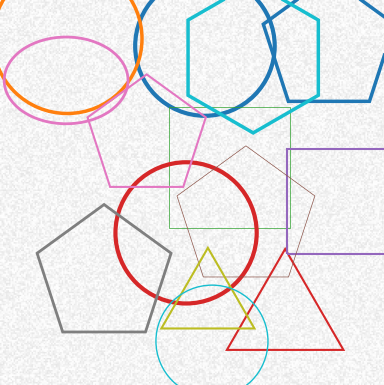[{"shape": "pentagon", "thickness": 2.5, "radius": 0.9, "center": [0.854, 0.882]}, {"shape": "circle", "thickness": 3, "radius": 0.91, "center": [0.532, 0.88]}, {"shape": "circle", "thickness": 2.5, "radius": 0.97, "center": [0.175, 0.899]}, {"shape": "square", "thickness": 0.5, "radius": 0.78, "center": [0.597, 0.565]}, {"shape": "triangle", "thickness": 1.5, "radius": 0.87, "center": [0.741, 0.179]}, {"shape": "circle", "thickness": 3, "radius": 0.92, "center": [0.483, 0.395]}, {"shape": "square", "thickness": 1.5, "radius": 0.68, "center": [0.882, 0.477]}, {"shape": "pentagon", "thickness": 0.5, "radius": 0.94, "center": [0.639, 0.433]}, {"shape": "pentagon", "thickness": 1.5, "radius": 0.81, "center": [0.381, 0.645]}, {"shape": "oval", "thickness": 2, "radius": 0.8, "center": [0.172, 0.791]}, {"shape": "pentagon", "thickness": 2, "radius": 0.91, "center": [0.27, 0.286]}, {"shape": "triangle", "thickness": 1.5, "radius": 0.7, "center": [0.54, 0.217]}, {"shape": "hexagon", "thickness": 2.5, "radius": 0.98, "center": [0.658, 0.85]}, {"shape": "circle", "thickness": 1, "radius": 0.73, "center": [0.551, 0.114]}]